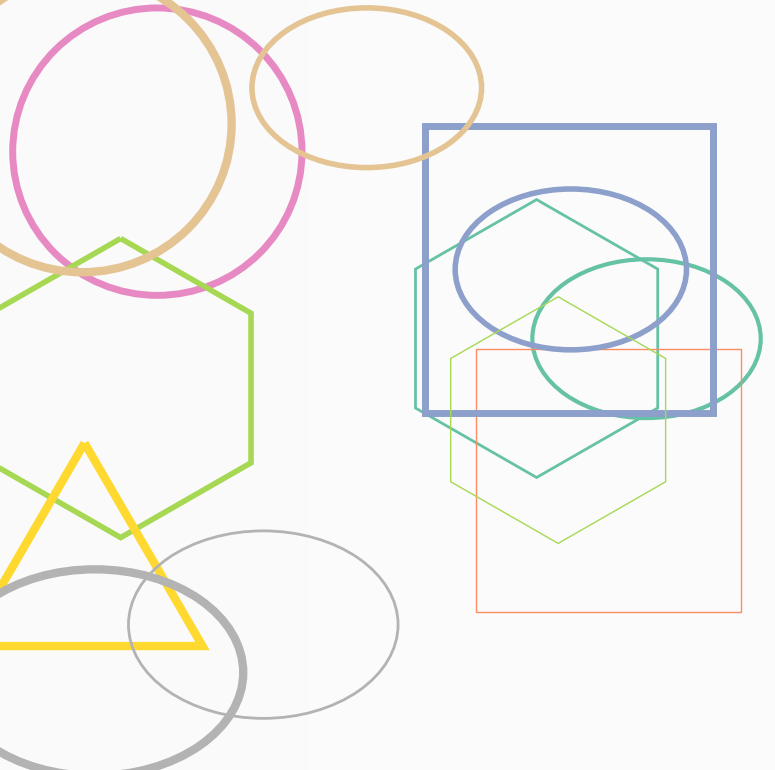[{"shape": "hexagon", "thickness": 1, "radius": 0.9, "center": [0.692, 0.56]}, {"shape": "oval", "thickness": 1.5, "radius": 0.74, "center": [0.834, 0.56]}, {"shape": "square", "thickness": 0.5, "radius": 0.85, "center": [0.786, 0.376]}, {"shape": "oval", "thickness": 2, "radius": 0.75, "center": [0.737, 0.65]}, {"shape": "square", "thickness": 2.5, "radius": 0.93, "center": [0.734, 0.65]}, {"shape": "circle", "thickness": 2.5, "radius": 0.93, "center": [0.203, 0.803]}, {"shape": "hexagon", "thickness": 2, "radius": 0.97, "center": [0.156, 0.496]}, {"shape": "hexagon", "thickness": 0.5, "radius": 0.8, "center": [0.72, 0.454]}, {"shape": "triangle", "thickness": 3, "radius": 0.88, "center": [0.109, 0.249]}, {"shape": "circle", "thickness": 3, "radius": 0.96, "center": [0.106, 0.839]}, {"shape": "oval", "thickness": 2, "radius": 0.74, "center": [0.473, 0.886]}, {"shape": "oval", "thickness": 1, "radius": 0.87, "center": [0.34, 0.189]}, {"shape": "oval", "thickness": 3, "radius": 0.96, "center": [0.122, 0.127]}]